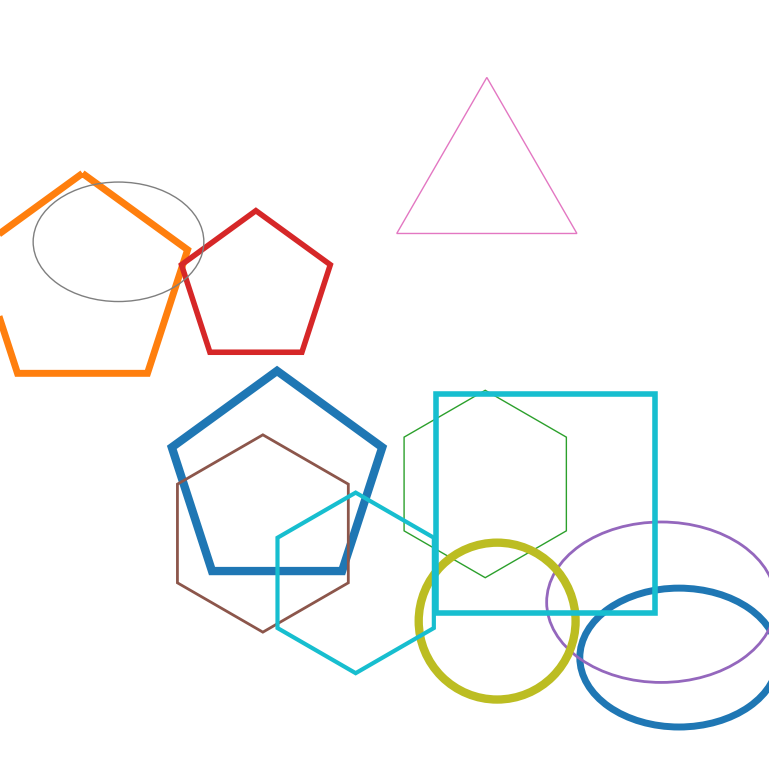[{"shape": "pentagon", "thickness": 3, "radius": 0.72, "center": [0.36, 0.375]}, {"shape": "oval", "thickness": 2.5, "radius": 0.64, "center": [0.882, 0.146]}, {"shape": "pentagon", "thickness": 2.5, "radius": 0.72, "center": [0.107, 0.631]}, {"shape": "hexagon", "thickness": 0.5, "radius": 0.61, "center": [0.63, 0.371]}, {"shape": "pentagon", "thickness": 2, "radius": 0.51, "center": [0.332, 0.625]}, {"shape": "oval", "thickness": 1, "radius": 0.74, "center": [0.859, 0.218]}, {"shape": "hexagon", "thickness": 1, "radius": 0.64, "center": [0.341, 0.307]}, {"shape": "triangle", "thickness": 0.5, "radius": 0.68, "center": [0.632, 0.764]}, {"shape": "oval", "thickness": 0.5, "radius": 0.55, "center": [0.154, 0.686]}, {"shape": "circle", "thickness": 3, "radius": 0.51, "center": [0.646, 0.193]}, {"shape": "square", "thickness": 2, "radius": 0.71, "center": [0.708, 0.346]}, {"shape": "hexagon", "thickness": 1.5, "radius": 0.59, "center": [0.462, 0.243]}]